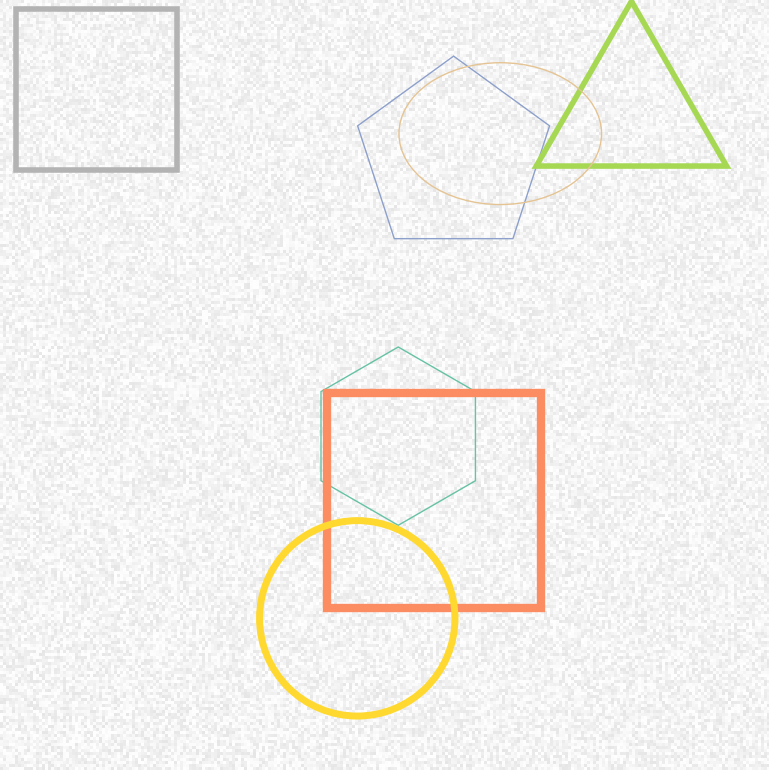[{"shape": "hexagon", "thickness": 0.5, "radius": 0.58, "center": [0.517, 0.434]}, {"shape": "square", "thickness": 3, "radius": 0.7, "center": [0.564, 0.35]}, {"shape": "pentagon", "thickness": 0.5, "radius": 0.66, "center": [0.589, 0.796]}, {"shape": "triangle", "thickness": 2, "radius": 0.71, "center": [0.82, 0.856]}, {"shape": "circle", "thickness": 2.5, "radius": 0.63, "center": [0.464, 0.197]}, {"shape": "oval", "thickness": 0.5, "radius": 0.66, "center": [0.65, 0.826]}, {"shape": "square", "thickness": 2, "radius": 0.53, "center": [0.125, 0.884]}]